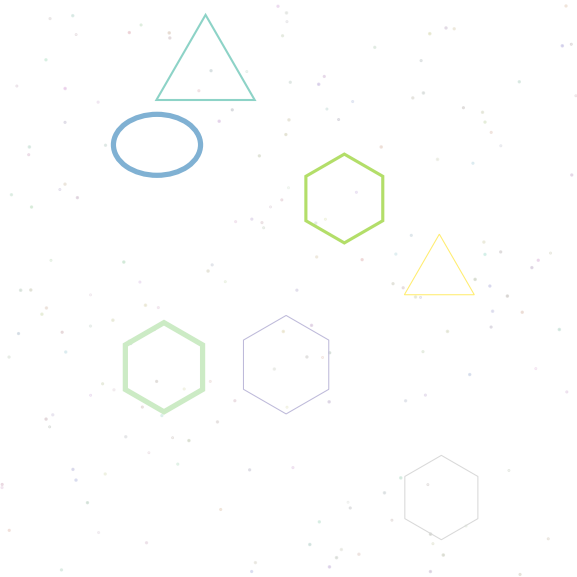[{"shape": "triangle", "thickness": 1, "radius": 0.49, "center": [0.356, 0.875]}, {"shape": "hexagon", "thickness": 0.5, "radius": 0.43, "center": [0.495, 0.368]}, {"shape": "oval", "thickness": 2.5, "radius": 0.38, "center": [0.272, 0.748]}, {"shape": "hexagon", "thickness": 1.5, "radius": 0.38, "center": [0.596, 0.655]}, {"shape": "hexagon", "thickness": 0.5, "radius": 0.37, "center": [0.764, 0.138]}, {"shape": "hexagon", "thickness": 2.5, "radius": 0.39, "center": [0.284, 0.363]}, {"shape": "triangle", "thickness": 0.5, "radius": 0.35, "center": [0.761, 0.524]}]